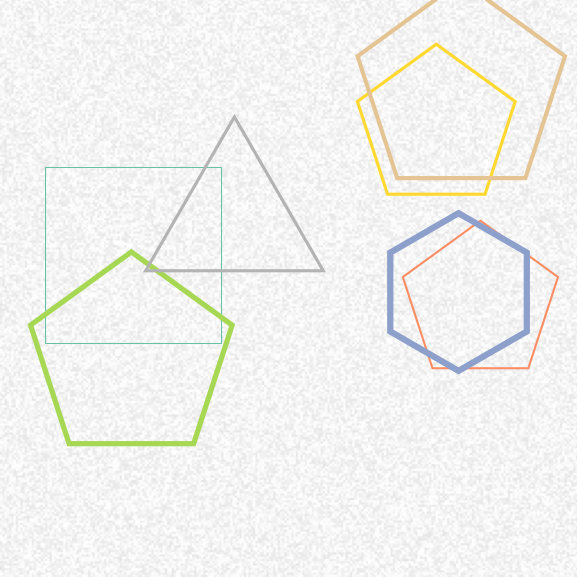[{"shape": "square", "thickness": 0.5, "radius": 0.76, "center": [0.231, 0.557]}, {"shape": "pentagon", "thickness": 1, "radius": 0.71, "center": [0.832, 0.476]}, {"shape": "hexagon", "thickness": 3, "radius": 0.68, "center": [0.794, 0.493]}, {"shape": "pentagon", "thickness": 2.5, "radius": 0.92, "center": [0.227, 0.379]}, {"shape": "pentagon", "thickness": 1.5, "radius": 0.72, "center": [0.756, 0.779]}, {"shape": "pentagon", "thickness": 2, "radius": 0.94, "center": [0.799, 0.843]}, {"shape": "triangle", "thickness": 1.5, "radius": 0.89, "center": [0.406, 0.619]}]